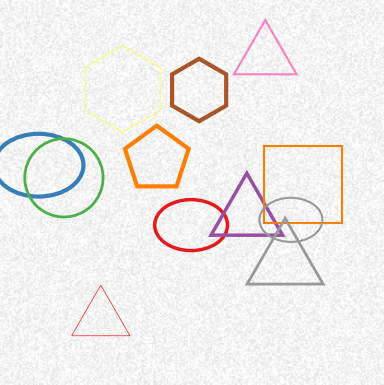[{"shape": "oval", "thickness": 2.5, "radius": 0.47, "center": [0.496, 0.415]}, {"shape": "triangle", "thickness": 0.5, "radius": 0.44, "center": [0.262, 0.172]}, {"shape": "oval", "thickness": 3, "radius": 0.58, "center": [0.1, 0.571]}, {"shape": "circle", "thickness": 2, "radius": 0.51, "center": [0.166, 0.538]}, {"shape": "triangle", "thickness": 2.5, "radius": 0.54, "center": [0.641, 0.443]}, {"shape": "square", "thickness": 1.5, "radius": 0.5, "center": [0.786, 0.521]}, {"shape": "pentagon", "thickness": 3, "radius": 0.44, "center": [0.407, 0.586]}, {"shape": "hexagon", "thickness": 0.5, "radius": 0.56, "center": [0.319, 0.769]}, {"shape": "hexagon", "thickness": 3, "radius": 0.41, "center": [0.517, 0.766]}, {"shape": "triangle", "thickness": 1.5, "radius": 0.47, "center": [0.689, 0.854]}, {"shape": "triangle", "thickness": 2, "radius": 0.57, "center": [0.741, 0.319]}, {"shape": "oval", "thickness": 1.5, "radius": 0.41, "center": [0.756, 0.429]}]